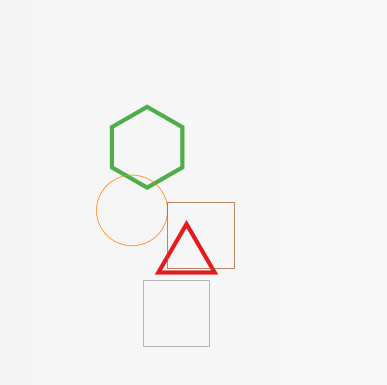[{"shape": "triangle", "thickness": 3, "radius": 0.42, "center": [0.481, 0.334]}, {"shape": "hexagon", "thickness": 3, "radius": 0.52, "center": [0.38, 0.618]}, {"shape": "circle", "thickness": 0.5, "radius": 0.46, "center": [0.341, 0.453]}, {"shape": "square", "thickness": 0.5, "radius": 0.43, "center": [0.517, 0.389]}, {"shape": "square", "thickness": 0.5, "radius": 0.43, "center": [0.454, 0.186]}]